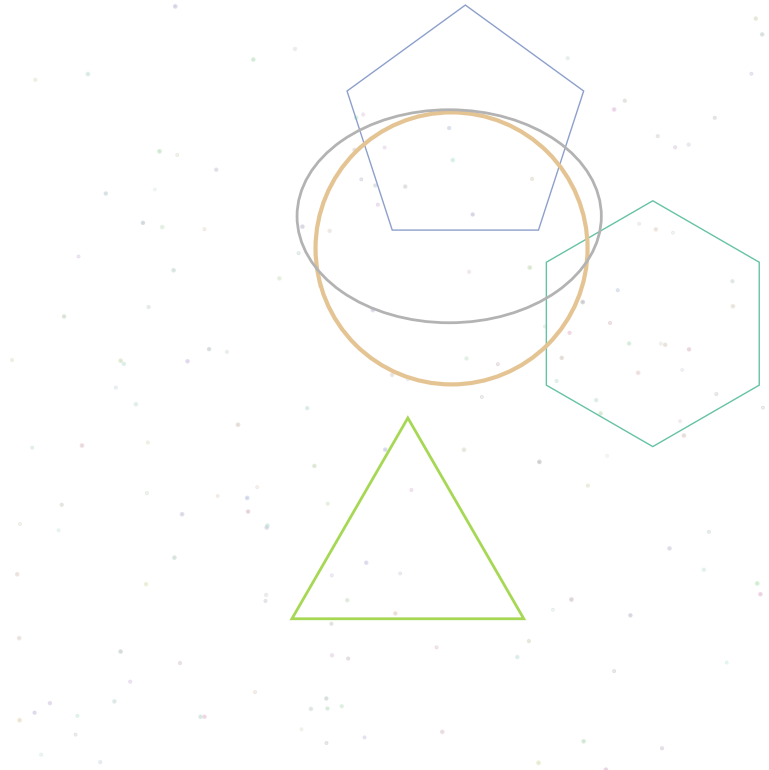[{"shape": "hexagon", "thickness": 0.5, "radius": 0.8, "center": [0.848, 0.58]}, {"shape": "pentagon", "thickness": 0.5, "radius": 0.81, "center": [0.604, 0.832]}, {"shape": "triangle", "thickness": 1, "radius": 0.87, "center": [0.53, 0.283]}, {"shape": "circle", "thickness": 1.5, "radius": 0.88, "center": [0.586, 0.677]}, {"shape": "oval", "thickness": 1, "radius": 0.99, "center": [0.583, 0.719]}]